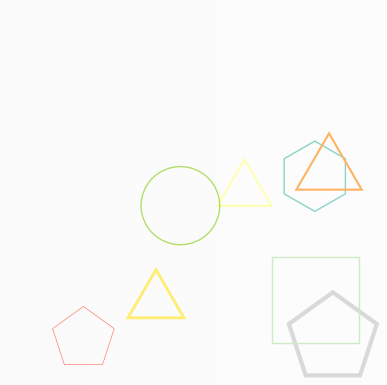[{"shape": "hexagon", "thickness": 1, "radius": 0.46, "center": [0.812, 0.542]}, {"shape": "triangle", "thickness": 1.5, "radius": 0.4, "center": [0.631, 0.505]}, {"shape": "pentagon", "thickness": 0.5, "radius": 0.42, "center": [0.215, 0.12]}, {"shape": "triangle", "thickness": 1.5, "radius": 0.49, "center": [0.849, 0.556]}, {"shape": "circle", "thickness": 1, "radius": 0.51, "center": [0.466, 0.466]}, {"shape": "pentagon", "thickness": 3, "radius": 0.6, "center": [0.859, 0.122]}, {"shape": "square", "thickness": 1, "radius": 0.56, "center": [0.815, 0.221]}, {"shape": "triangle", "thickness": 2, "radius": 0.42, "center": [0.403, 0.216]}]